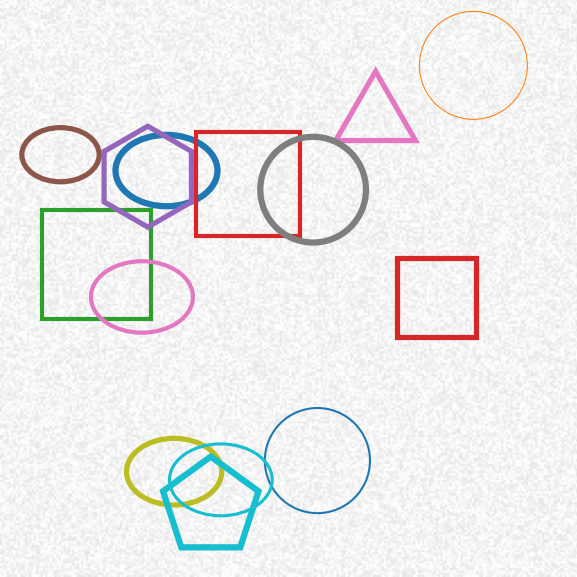[{"shape": "circle", "thickness": 1, "radius": 0.46, "center": [0.55, 0.202]}, {"shape": "oval", "thickness": 3, "radius": 0.44, "center": [0.288, 0.704]}, {"shape": "circle", "thickness": 0.5, "radius": 0.47, "center": [0.82, 0.886]}, {"shape": "square", "thickness": 2, "radius": 0.47, "center": [0.166, 0.542]}, {"shape": "square", "thickness": 2, "radius": 0.45, "center": [0.429, 0.68]}, {"shape": "square", "thickness": 2.5, "radius": 0.34, "center": [0.756, 0.485]}, {"shape": "hexagon", "thickness": 2.5, "radius": 0.44, "center": [0.256, 0.693]}, {"shape": "oval", "thickness": 2.5, "radius": 0.33, "center": [0.105, 0.731]}, {"shape": "oval", "thickness": 2, "radius": 0.44, "center": [0.246, 0.485]}, {"shape": "triangle", "thickness": 2.5, "radius": 0.4, "center": [0.65, 0.796]}, {"shape": "circle", "thickness": 3, "radius": 0.46, "center": [0.542, 0.671]}, {"shape": "oval", "thickness": 2.5, "radius": 0.41, "center": [0.302, 0.182]}, {"shape": "oval", "thickness": 1.5, "radius": 0.44, "center": [0.382, 0.168]}, {"shape": "pentagon", "thickness": 3, "radius": 0.43, "center": [0.365, 0.122]}]